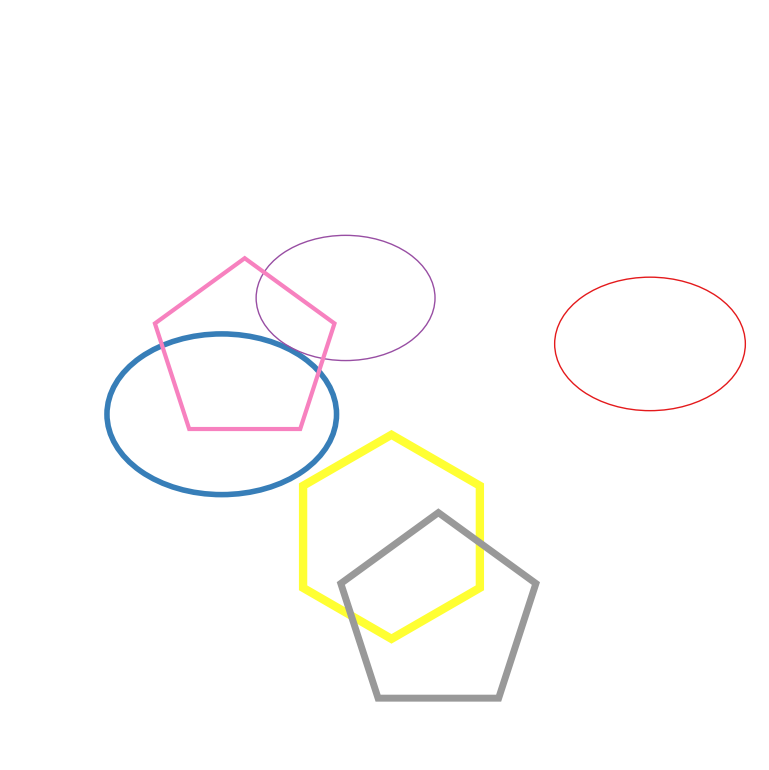[{"shape": "oval", "thickness": 0.5, "radius": 0.62, "center": [0.844, 0.553]}, {"shape": "oval", "thickness": 2, "radius": 0.75, "center": [0.288, 0.462]}, {"shape": "oval", "thickness": 0.5, "radius": 0.58, "center": [0.449, 0.613]}, {"shape": "hexagon", "thickness": 3, "radius": 0.66, "center": [0.508, 0.303]}, {"shape": "pentagon", "thickness": 1.5, "radius": 0.61, "center": [0.318, 0.542]}, {"shape": "pentagon", "thickness": 2.5, "radius": 0.67, "center": [0.569, 0.201]}]